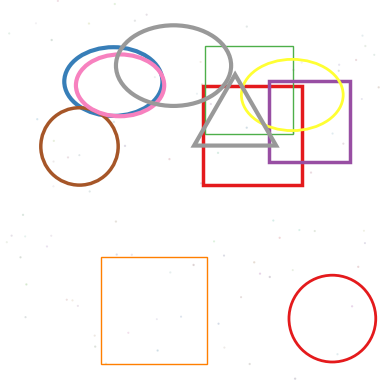[{"shape": "circle", "thickness": 2, "radius": 0.56, "center": [0.863, 0.172]}, {"shape": "square", "thickness": 2.5, "radius": 0.64, "center": [0.655, 0.648]}, {"shape": "oval", "thickness": 3, "radius": 0.64, "center": [0.294, 0.788]}, {"shape": "square", "thickness": 1, "radius": 0.57, "center": [0.646, 0.765]}, {"shape": "square", "thickness": 2.5, "radius": 0.53, "center": [0.804, 0.685]}, {"shape": "square", "thickness": 1, "radius": 0.69, "center": [0.4, 0.194]}, {"shape": "oval", "thickness": 2, "radius": 0.66, "center": [0.759, 0.753]}, {"shape": "circle", "thickness": 2.5, "radius": 0.5, "center": [0.206, 0.62]}, {"shape": "oval", "thickness": 3, "radius": 0.57, "center": [0.312, 0.778]}, {"shape": "triangle", "thickness": 3, "radius": 0.61, "center": [0.611, 0.683]}, {"shape": "oval", "thickness": 3, "radius": 0.75, "center": [0.451, 0.83]}]